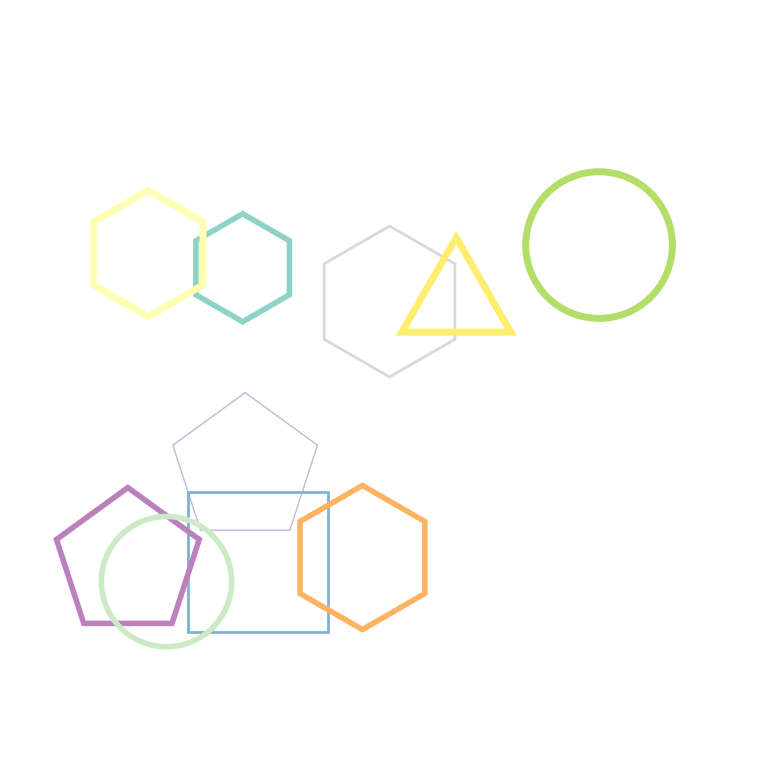[{"shape": "hexagon", "thickness": 2, "radius": 0.35, "center": [0.315, 0.652]}, {"shape": "hexagon", "thickness": 2.5, "radius": 0.41, "center": [0.193, 0.671]}, {"shape": "pentagon", "thickness": 0.5, "radius": 0.49, "center": [0.318, 0.391]}, {"shape": "square", "thickness": 1, "radius": 0.46, "center": [0.335, 0.27]}, {"shape": "hexagon", "thickness": 2, "radius": 0.47, "center": [0.471, 0.276]}, {"shape": "circle", "thickness": 2.5, "radius": 0.48, "center": [0.778, 0.682]}, {"shape": "hexagon", "thickness": 1, "radius": 0.49, "center": [0.506, 0.608]}, {"shape": "pentagon", "thickness": 2, "radius": 0.49, "center": [0.166, 0.269]}, {"shape": "circle", "thickness": 2, "radius": 0.42, "center": [0.216, 0.245]}, {"shape": "triangle", "thickness": 2.5, "radius": 0.41, "center": [0.593, 0.61]}]